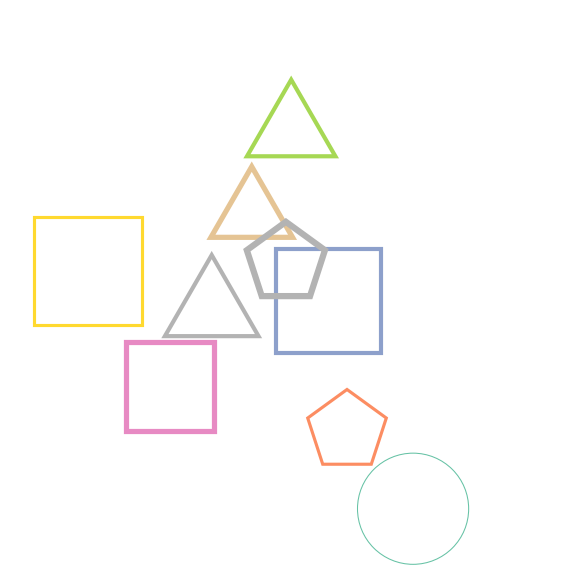[{"shape": "circle", "thickness": 0.5, "radius": 0.48, "center": [0.715, 0.118]}, {"shape": "pentagon", "thickness": 1.5, "radius": 0.36, "center": [0.601, 0.253]}, {"shape": "square", "thickness": 2, "radius": 0.45, "center": [0.569, 0.478]}, {"shape": "square", "thickness": 2.5, "radius": 0.38, "center": [0.294, 0.329]}, {"shape": "triangle", "thickness": 2, "radius": 0.44, "center": [0.504, 0.773]}, {"shape": "square", "thickness": 1.5, "radius": 0.47, "center": [0.153, 0.529]}, {"shape": "triangle", "thickness": 2.5, "radius": 0.41, "center": [0.436, 0.629]}, {"shape": "triangle", "thickness": 2, "radius": 0.47, "center": [0.367, 0.464]}, {"shape": "pentagon", "thickness": 3, "radius": 0.36, "center": [0.495, 0.544]}]